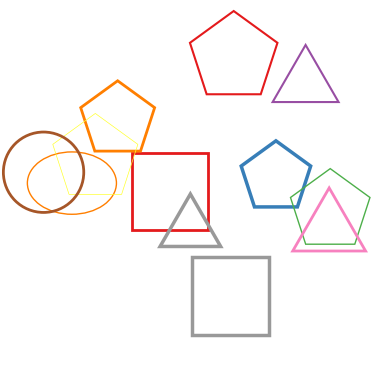[{"shape": "pentagon", "thickness": 1.5, "radius": 0.6, "center": [0.607, 0.852]}, {"shape": "square", "thickness": 2, "radius": 0.5, "center": [0.441, 0.503]}, {"shape": "pentagon", "thickness": 2.5, "radius": 0.47, "center": [0.717, 0.539]}, {"shape": "pentagon", "thickness": 1, "radius": 0.54, "center": [0.858, 0.453]}, {"shape": "triangle", "thickness": 1.5, "radius": 0.49, "center": [0.794, 0.784]}, {"shape": "pentagon", "thickness": 2, "radius": 0.5, "center": [0.306, 0.689]}, {"shape": "oval", "thickness": 1, "radius": 0.58, "center": [0.187, 0.524]}, {"shape": "pentagon", "thickness": 0.5, "radius": 0.58, "center": [0.248, 0.589]}, {"shape": "circle", "thickness": 2, "radius": 0.52, "center": [0.113, 0.553]}, {"shape": "triangle", "thickness": 2, "radius": 0.55, "center": [0.855, 0.403]}, {"shape": "square", "thickness": 2.5, "radius": 0.5, "center": [0.598, 0.231]}, {"shape": "triangle", "thickness": 2.5, "radius": 0.45, "center": [0.494, 0.405]}]